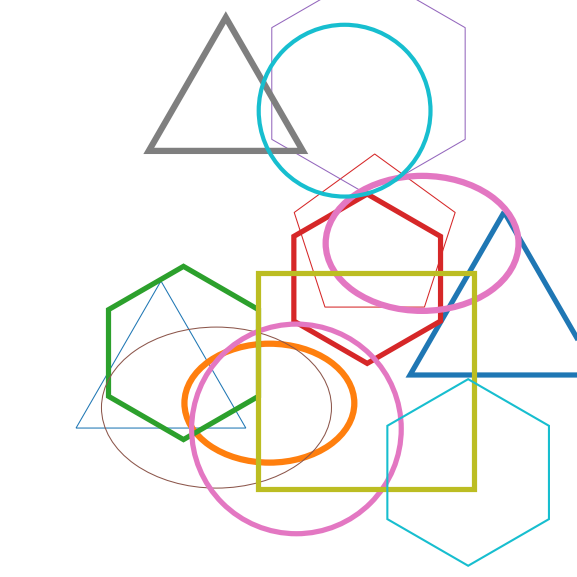[{"shape": "triangle", "thickness": 0.5, "radius": 0.85, "center": [0.279, 0.343]}, {"shape": "triangle", "thickness": 2.5, "radius": 0.94, "center": [0.873, 0.444]}, {"shape": "oval", "thickness": 3, "radius": 0.74, "center": [0.466, 0.301]}, {"shape": "hexagon", "thickness": 2.5, "radius": 0.75, "center": [0.318, 0.388]}, {"shape": "pentagon", "thickness": 0.5, "radius": 0.73, "center": [0.649, 0.586]}, {"shape": "hexagon", "thickness": 2.5, "radius": 0.73, "center": [0.636, 0.517]}, {"shape": "hexagon", "thickness": 0.5, "radius": 0.97, "center": [0.638, 0.855]}, {"shape": "oval", "thickness": 0.5, "radius": 1.0, "center": [0.375, 0.293]}, {"shape": "oval", "thickness": 3, "radius": 0.83, "center": [0.731, 0.578]}, {"shape": "circle", "thickness": 2.5, "radius": 0.91, "center": [0.513, 0.256]}, {"shape": "triangle", "thickness": 3, "radius": 0.77, "center": [0.391, 0.815]}, {"shape": "square", "thickness": 2.5, "radius": 0.94, "center": [0.634, 0.339]}, {"shape": "hexagon", "thickness": 1, "radius": 0.81, "center": [0.811, 0.181]}, {"shape": "circle", "thickness": 2, "radius": 0.74, "center": [0.597, 0.807]}]